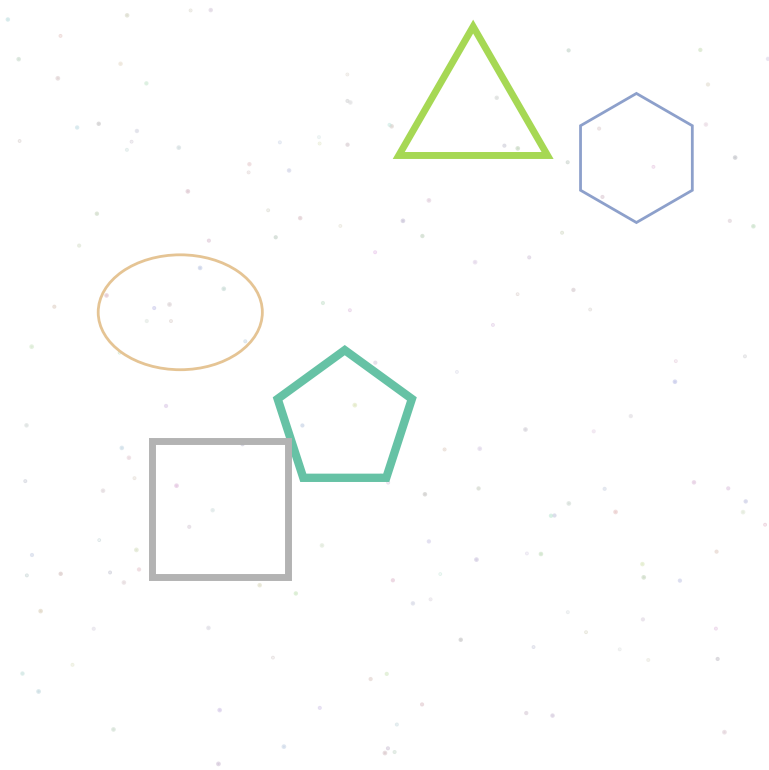[{"shape": "pentagon", "thickness": 3, "radius": 0.46, "center": [0.448, 0.454]}, {"shape": "hexagon", "thickness": 1, "radius": 0.42, "center": [0.827, 0.795]}, {"shape": "triangle", "thickness": 2.5, "radius": 0.56, "center": [0.614, 0.854]}, {"shape": "oval", "thickness": 1, "radius": 0.53, "center": [0.234, 0.594]}, {"shape": "square", "thickness": 2.5, "radius": 0.44, "center": [0.285, 0.339]}]